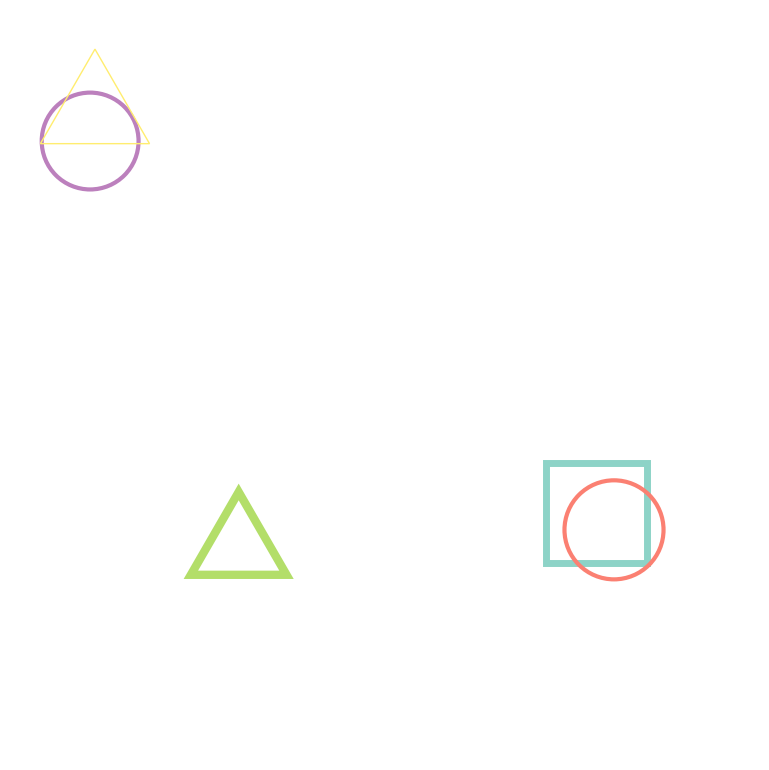[{"shape": "square", "thickness": 2.5, "radius": 0.33, "center": [0.774, 0.334]}, {"shape": "circle", "thickness": 1.5, "radius": 0.32, "center": [0.797, 0.312]}, {"shape": "triangle", "thickness": 3, "radius": 0.36, "center": [0.31, 0.289]}, {"shape": "circle", "thickness": 1.5, "radius": 0.31, "center": [0.117, 0.817]}, {"shape": "triangle", "thickness": 0.5, "radius": 0.41, "center": [0.123, 0.854]}]